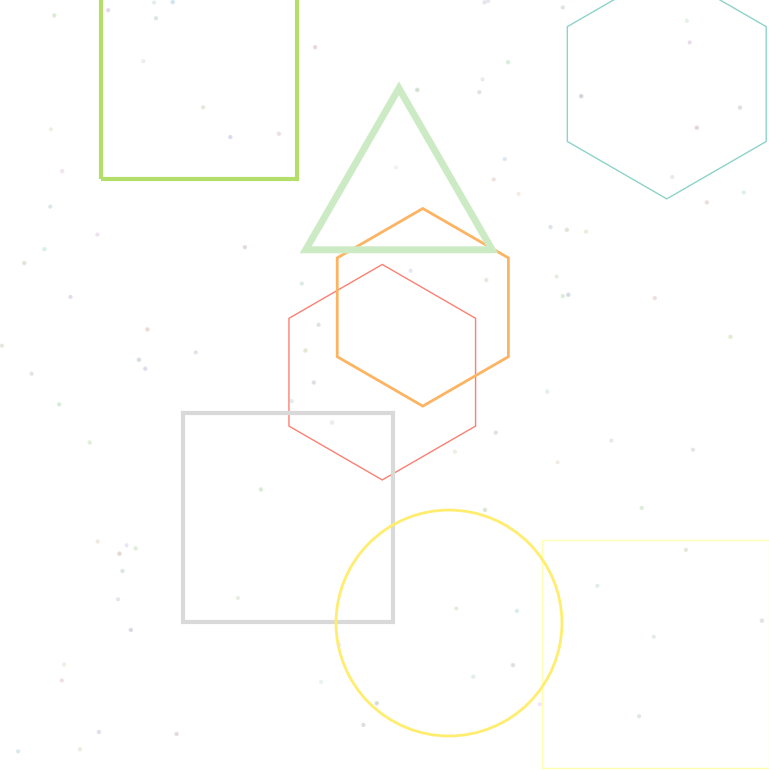[{"shape": "hexagon", "thickness": 0.5, "radius": 0.75, "center": [0.866, 0.891]}, {"shape": "square", "thickness": 0.5, "radius": 0.74, "center": [0.851, 0.15]}, {"shape": "hexagon", "thickness": 0.5, "radius": 0.7, "center": [0.496, 0.517]}, {"shape": "hexagon", "thickness": 1, "radius": 0.64, "center": [0.549, 0.601]}, {"shape": "square", "thickness": 1.5, "radius": 0.64, "center": [0.258, 0.896]}, {"shape": "square", "thickness": 1.5, "radius": 0.68, "center": [0.374, 0.328]}, {"shape": "triangle", "thickness": 2.5, "radius": 0.7, "center": [0.518, 0.745]}, {"shape": "circle", "thickness": 1, "radius": 0.73, "center": [0.583, 0.191]}]